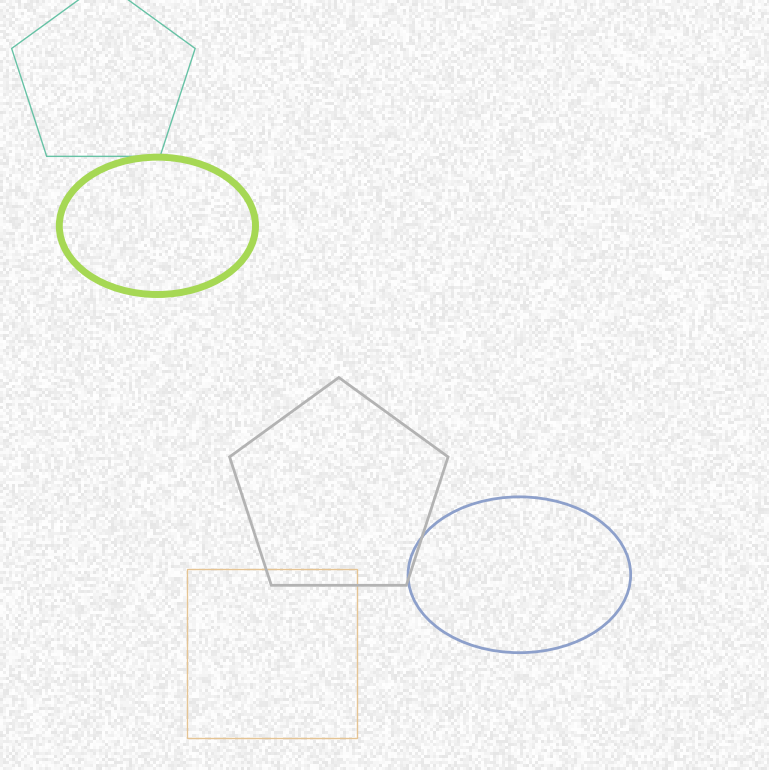[{"shape": "pentagon", "thickness": 0.5, "radius": 0.63, "center": [0.134, 0.898]}, {"shape": "oval", "thickness": 1, "radius": 0.72, "center": [0.674, 0.254]}, {"shape": "oval", "thickness": 2.5, "radius": 0.64, "center": [0.204, 0.707]}, {"shape": "square", "thickness": 0.5, "radius": 0.55, "center": [0.353, 0.151]}, {"shape": "pentagon", "thickness": 1, "radius": 0.75, "center": [0.44, 0.361]}]